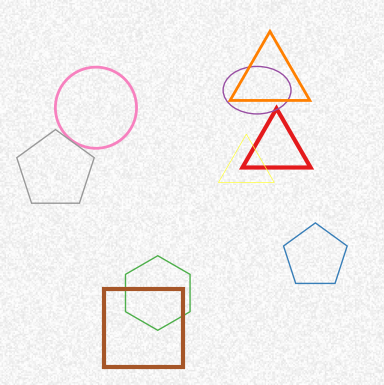[{"shape": "triangle", "thickness": 3, "radius": 0.51, "center": [0.718, 0.616]}, {"shape": "pentagon", "thickness": 1, "radius": 0.43, "center": [0.819, 0.334]}, {"shape": "hexagon", "thickness": 1, "radius": 0.48, "center": [0.41, 0.239]}, {"shape": "oval", "thickness": 1, "radius": 0.44, "center": [0.668, 0.766]}, {"shape": "triangle", "thickness": 2, "radius": 0.6, "center": [0.701, 0.799]}, {"shape": "triangle", "thickness": 0.5, "radius": 0.42, "center": [0.64, 0.568]}, {"shape": "square", "thickness": 3, "radius": 0.51, "center": [0.373, 0.149]}, {"shape": "circle", "thickness": 2, "radius": 0.53, "center": [0.249, 0.72]}, {"shape": "pentagon", "thickness": 1, "radius": 0.53, "center": [0.144, 0.558]}]